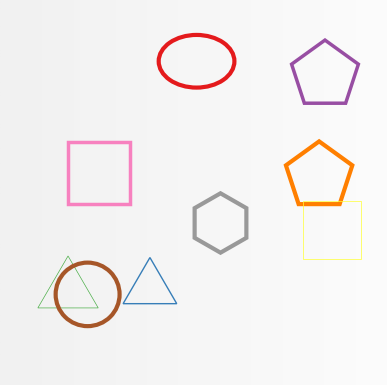[{"shape": "oval", "thickness": 3, "radius": 0.49, "center": [0.507, 0.841]}, {"shape": "triangle", "thickness": 1, "radius": 0.4, "center": [0.387, 0.251]}, {"shape": "triangle", "thickness": 0.5, "radius": 0.45, "center": [0.176, 0.245]}, {"shape": "pentagon", "thickness": 2.5, "radius": 0.45, "center": [0.839, 0.805]}, {"shape": "pentagon", "thickness": 3, "radius": 0.45, "center": [0.824, 0.543]}, {"shape": "square", "thickness": 0.5, "radius": 0.38, "center": [0.858, 0.402]}, {"shape": "circle", "thickness": 3, "radius": 0.41, "center": [0.226, 0.235]}, {"shape": "square", "thickness": 2.5, "radius": 0.4, "center": [0.255, 0.552]}, {"shape": "hexagon", "thickness": 3, "radius": 0.39, "center": [0.569, 0.421]}]